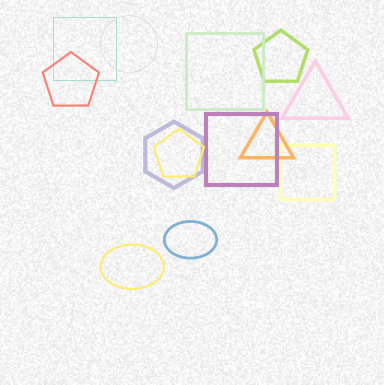[{"shape": "square", "thickness": 0.5, "radius": 0.4, "center": [0.219, 0.874]}, {"shape": "square", "thickness": 2.5, "radius": 0.35, "center": [0.797, 0.553]}, {"shape": "hexagon", "thickness": 3, "radius": 0.43, "center": [0.452, 0.598]}, {"shape": "pentagon", "thickness": 1.5, "radius": 0.38, "center": [0.184, 0.788]}, {"shape": "oval", "thickness": 2, "radius": 0.34, "center": [0.495, 0.377]}, {"shape": "triangle", "thickness": 2.5, "radius": 0.4, "center": [0.694, 0.63]}, {"shape": "pentagon", "thickness": 2.5, "radius": 0.37, "center": [0.729, 0.848]}, {"shape": "triangle", "thickness": 2.5, "radius": 0.5, "center": [0.819, 0.743]}, {"shape": "circle", "thickness": 0.5, "radius": 0.37, "center": [0.335, 0.886]}, {"shape": "square", "thickness": 3, "radius": 0.46, "center": [0.627, 0.612]}, {"shape": "square", "thickness": 2, "radius": 0.5, "center": [0.583, 0.816]}, {"shape": "pentagon", "thickness": 1.5, "radius": 0.34, "center": [0.465, 0.597]}, {"shape": "oval", "thickness": 1.5, "radius": 0.41, "center": [0.343, 0.307]}]